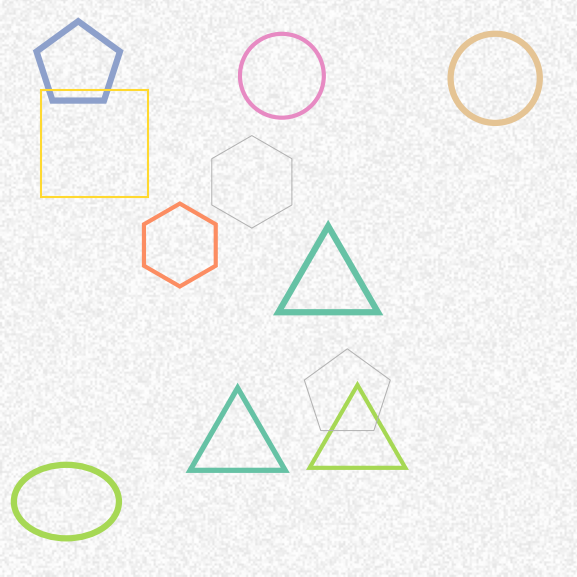[{"shape": "triangle", "thickness": 3, "radius": 0.5, "center": [0.568, 0.508]}, {"shape": "triangle", "thickness": 2.5, "radius": 0.48, "center": [0.412, 0.232]}, {"shape": "hexagon", "thickness": 2, "radius": 0.36, "center": [0.311, 0.575]}, {"shape": "pentagon", "thickness": 3, "radius": 0.38, "center": [0.135, 0.886]}, {"shape": "circle", "thickness": 2, "radius": 0.36, "center": [0.488, 0.868]}, {"shape": "oval", "thickness": 3, "radius": 0.45, "center": [0.115, 0.131]}, {"shape": "triangle", "thickness": 2, "radius": 0.48, "center": [0.619, 0.237]}, {"shape": "square", "thickness": 1, "radius": 0.46, "center": [0.164, 0.75]}, {"shape": "circle", "thickness": 3, "radius": 0.39, "center": [0.858, 0.864]}, {"shape": "hexagon", "thickness": 0.5, "radius": 0.4, "center": [0.436, 0.684]}, {"shape": "pentagon", "thickness": 0.5, "radius": 0.39, "center": [0.601, 0.317]}]